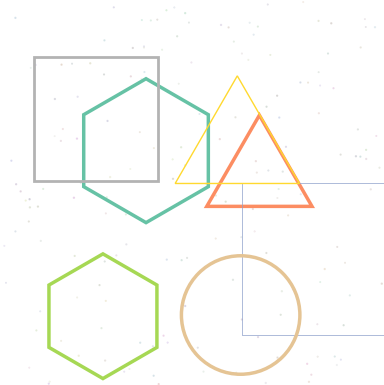[{"shape": "hexagon", "thickness": 2.5, "radius": 0.93, "center": [0.379, 0.609]}, {"shape": "triangle", "thickness": 2.5, "radius": 0.79, "center": [0.674, 0.543]}, {"shape": "square", "thickness": 0.5, "radius": 0.98, "center": [0.824, 0.328]}, {"shape": "hexagon", "thickness": 2.5, "radius": 0.81, "center": [0.267, 0.179]}, {"shape": "triangle", "thickness": 1, "radius": 0.93, "center": [0.616, 0.617]}, {"shape": "circle", "thickness": 2.5, "radius": 0.77, "center": [0.625, 0.182]}, {"shape": "square", "thickness": 2, "radius": 0.81, "center": [0.25, 0.691]}]